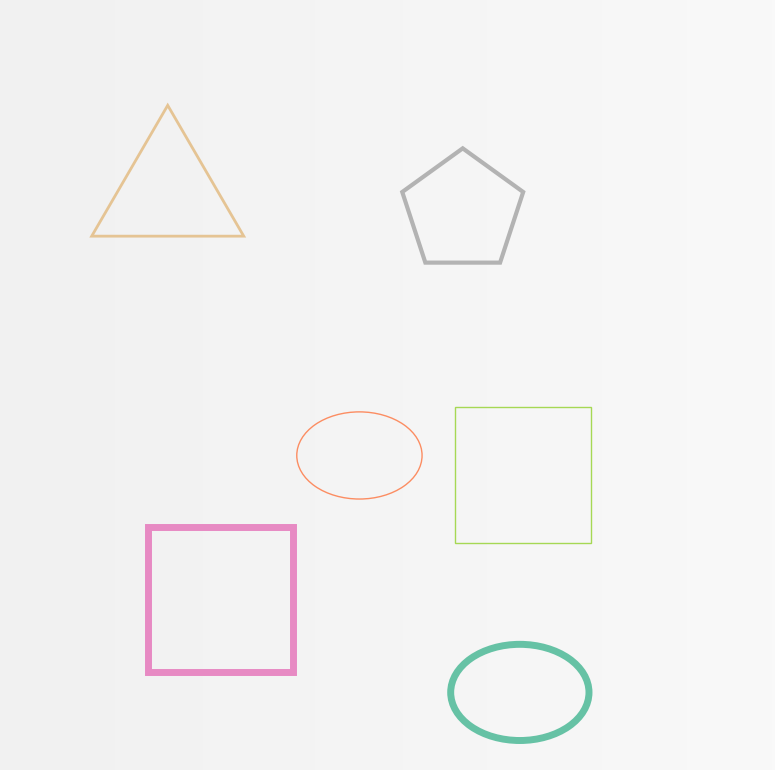[{"shape": "oval", "thickness": 2.5, "radius": 0.45, "center": [0.671, 0.101]}, {"shape": "oval", "thickness": 0.5, "radius": 0.4, "center": [0.464, 0.409]}, {"shape": "square", "thickness": 2.5, "radius": 0.47, "center": [0.285, 0.221]}, {"shape": "square", "thickness": 0.5, "radius": 0.44, "center": [0.675, 0.383]}, {"shape": "triangle", "thickness": 1, "radius": 0.57, "center": [0.216, 0.75]}, {"shape": "pentagon", "thickness": 1.5, "radius": 0.41, "center": [0.597, 0.725]}]